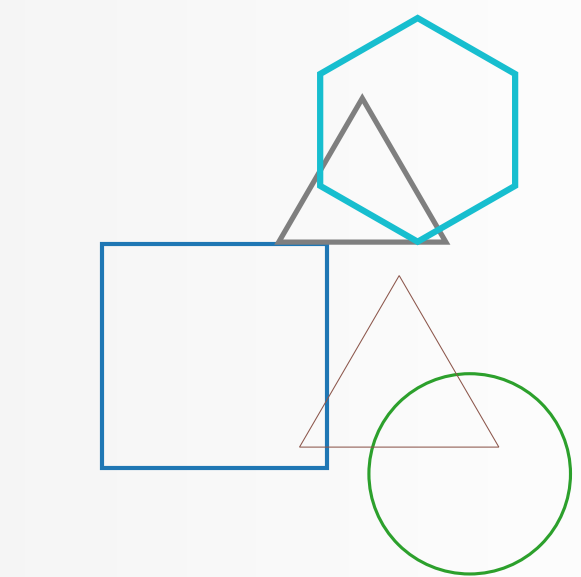[{"shape": "square", "thickness": 2, "radius": 0.97, "center": [0.369, 0.383]}, {"shape": "circle", "thickness": 1.5, "radius": 0.87, "center": [0.808, 0.179]}, {"shape": "triangle", "thickness": 0.5, "radius": 0.99, "center": [0.687, 0.324]}, {"shape": "triangle", "thickness": 2.5, "radius": 0.83, "center": [0.623, 0.663]}, {"shape": "hexagon", "thickness": 3, "radius": 0.97, "center": [0.719, 0.774]}]